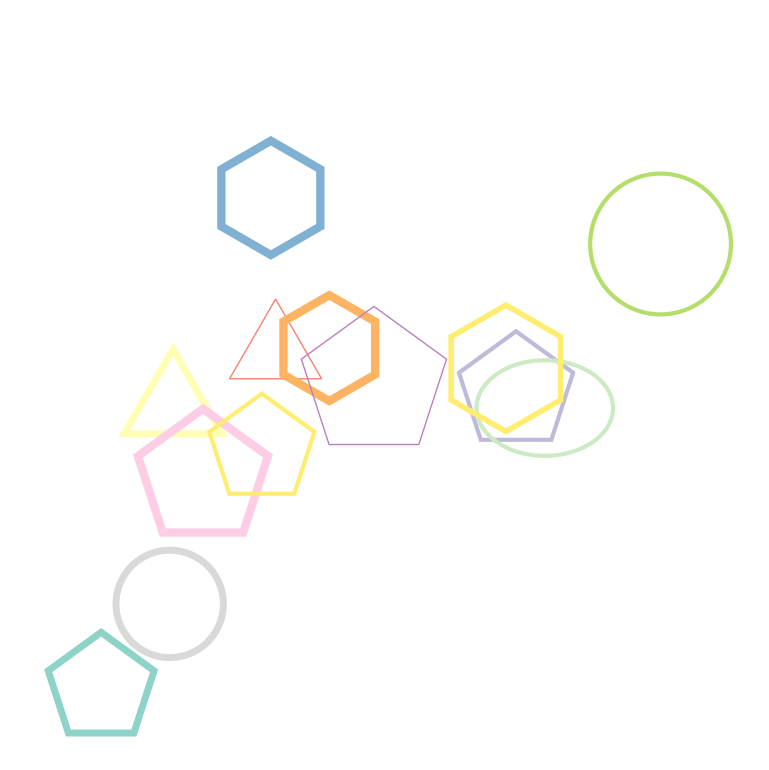[{"shape": "pentagon", "thickness": 2.5, "radius": 0.36, "center": [0.131, 0.107]}, {"shape": "triangle", "thickness": 2.5, "radius": 0.37, "center": [0.225, 0.473]}, {"shape": "pentagon", "thickness": 1.5, "radius": 0.39, "center": [0.67, 0.492]}, {"shape": "triangle", "thickness": 0.5, "radius": 0.35, "center": [0.358, 0.543]}, {"shape": "hexagon", "thickness": 3, "radius": 0.37, "center": [0.352, 0.743]}, {"shape": "hexagon", "thickness": 3, "radius": 0.34, "center": [0.428, 0.548]}, {"shape": "circle", "thickness": 1.5, "radius": 0.46, "center": [0.858, 0.683]}, {"shape": "pentagon", "thickness": 3, "radius": 0.44, "center": [0.264, 0.38]}, {"shape": "circle", "thickness": 2.5, "radius": 0.35, "center": [0.22, 0.216]}, {"shape": "pentagon", "thickness": 0.5, "radius": 0.5, "center": [0.486, 0.503]}, {"shape": "oval", "thickness": 1.5, "radius": 0.44, "center": [0.708, 0.47]}, {"shape": "pentagon", "thickness": 1.5, "radius": 0.36, "center": [0.34, 0.417]}, {"shape": "hexagon", "thickness": 2, "radius": 0.41, "center": [0.657, 0.522]}]